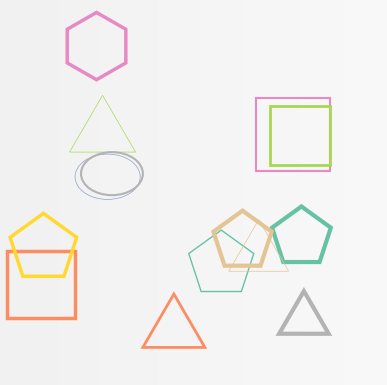[{"shape": "pentagon", "thickness": 1, "radius": 0.44, "center": [0.571, 0.314]}, {"shape": "pentagon", "thickness": 3, "radius": 0.4, "center": [0.778, 0.384]}, {"shape": "triangle", "thickness": 2, "radius": 0.46, "center": [0.449, 0.144]}, {"shape": "square", "thickness": 2.5, "radius": 0.43, "center": [0.106, 0.262]}, {"shape": "oval", "thickness": 0.5, "radius": 0.42, "center": [0.278, 0.541]}, {"shape": "square", "thickness": 1.5, "radius": 0.48, "center": [0.757, 0.651]}, {"shape": "hexagon", "thickness": 2.5, "radius": 0.44, "center": [0.249, 0.88]}, {"shape": "square", "thickness": 2, "radius": 0.38, "center": [0.774, 0.649]}, {"shape": "triangle", "thickness": 0.5, "radius": 0.49, "center": [0.265, 0.654]}, {"shape": "pentagon", "thickness": 2.5, "radius": 0.45, "center": [0.112, 0.355]}, {"shape": "triangle", "thickness": 0.5, "radius": 0.45, "center": [0.668, 0.34]}, {"shape": "pentagon", "thickness": 3, "radius": 0.4, "center": [0.626, 0.374]}, {"shape": "oval", "thickness": 1.5, "radius": 0.4, "center": [0.289, 0.549]}, {"shape": "triangle", "thickness": 3, "radius": 0.37, "center": [0.784, 0.17]}]